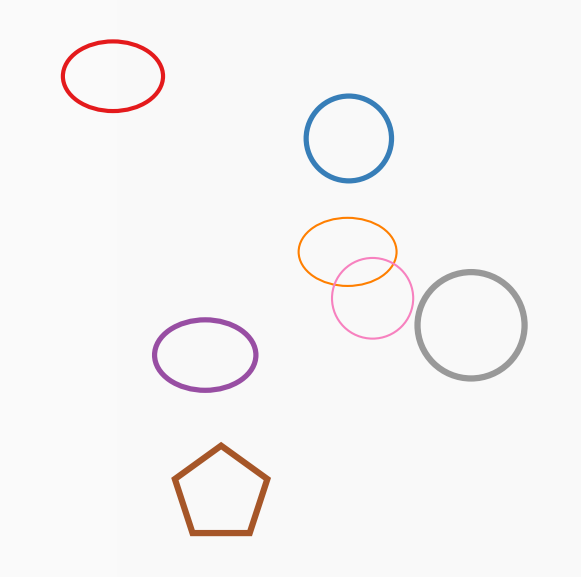[{"shape": "oval", "thickness": 2, "radius": 0.43, "center": [0.194, 0.867]}, {"shape": "circle", "thickness": 2.5, "radius": 0.37, "center": [0.6, 0.759]}, {"shape": "oval", "thickness": 2.5, "radius": 0.44, "center": [0.353, 0.384]}, {"shape": "oval", "thickness": 1, "radius": 0.42, "center": [0.598, 0.563]}, {"shape": "pentagon", "thickness": 3, "radius": 0.42, "center": [0.38, 0.144]}, {"shape": "circle", "thickness": 1, "radius": 0.35, "center": [0.641, 0.483]}, {"shape": "circle", "thickness": 3, "radius": 0.46, "center": [0.81, 0.436]}]